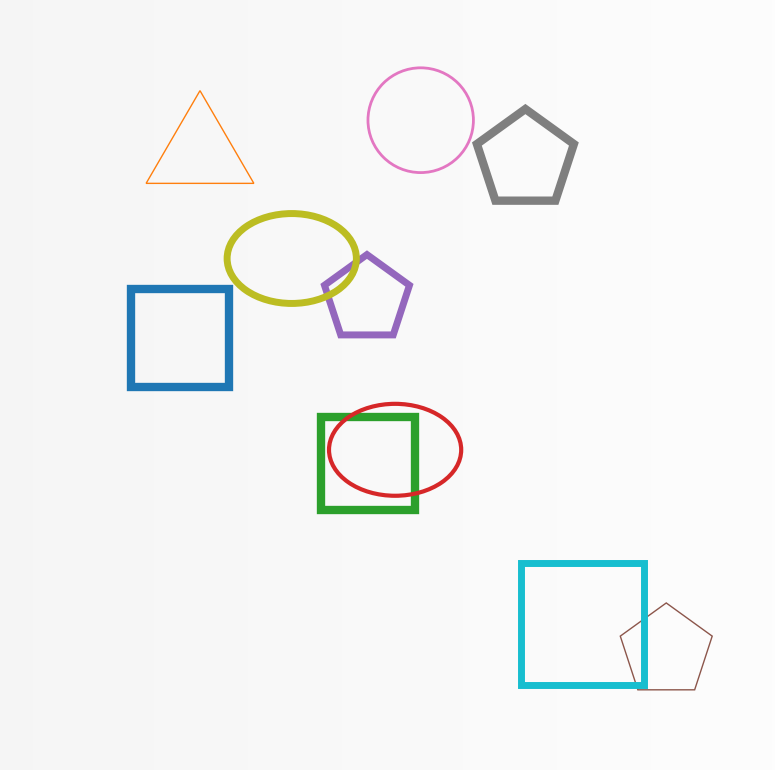[{"shape": "square", "thickness": 3, "radius": 0.32, "center": [0.232, 0.561]}, {"shape": "triangle", "thickness": 0.5, "radius": 0.4, "center": [0.258, 0.802]}, {"shape": "square", "thickness": 3, "radius": 0.3, "center": [0.475, 0.398]}, {"shape": "oval", "thickness": 1.5, "radius": 0.43, "center": [0.51, 0.416]}, {"shape": "pentagon", "thickness": 2.5, "radius": 0.29, "center": [0.474, 0.612]}, {"shape": "pentagon", "thickness": 0.5, "radius": 0.31, "center": [0.86, 0.155]}, {"shape": "circle", "thickness": 1, "radius": 0.34, "center": [0.543, 0.844]}, {"shape": "pentagon", "thickness": 3, "radius": 0.33, "center": [0.678, 0.793]}, {"shape": "oval", "thickness": 2.5, "radius": 0.42, "center": [0.376, 0.664]}, {"shape": "square", "thickness": 2.5, "radius": 0.4, "center": [0.752, 0.189]}]